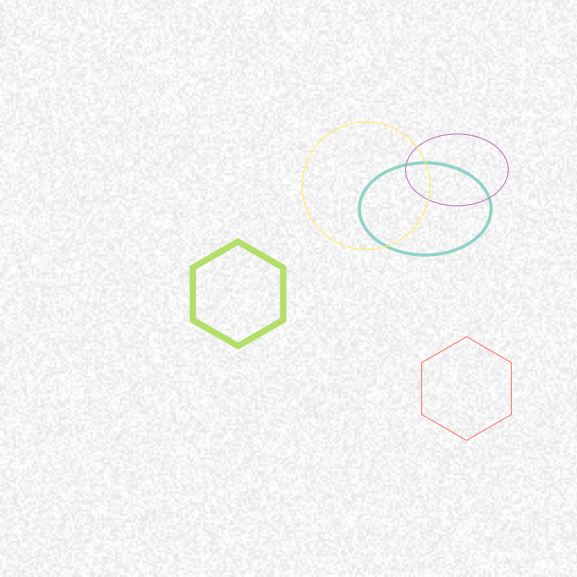[{"shape": "oval", "thickness": 1.5, "radius": 0.57, "center": [0.736, 0.637]}, {"shape": "hexagon", "thickness": 0.5, "radius": 0.45, "center": [0.808, 0.326]}, {"shape": "hexagon", "thickness": 3, "radius": 0.45, "center": [0.412, 0.49]}, {"shape": "oval", "thickness": 0.5, "radius": 0.44, "center": [0.791, 0.705]}, {"shape": "circle", "thickness": 0.5, "radius": 0.55, "center": [0.634, 0.678]}]